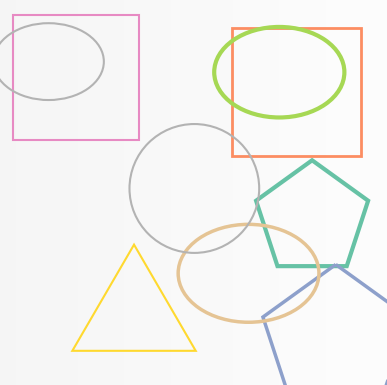[{"shape": "pentagon", "thickness": 3, "radius": 0.76, "center": [0.805, 0.432]}, {"shape": "square", "thickness": 2, "radius": 0.83, "center": [0.765, 0.76]}, {"shape": "pentagon", "thickness": 2.5, "radius": 0.99, "center": [0.866, 0.115]}, {"shape": "square", "thickness": 1.5, "radius": 0.81, "center": [0.196, 0.799]}, {"shape": "oval", "thickness": 3, "radius": 0.84, "center": [0.721, 0.812]}, {"shape": "triangle", "thickness": 1.5, "radius": 0.92, "center": [0.346, 0.181]}, {"shape": "oval", "thickness": 2.5, "radius": 0.91, "center": [0.641, 0.29]}, {"shape": "circle", "thickness": 1.5, "radius": 0.84, "center": [0.502, 0.51]}, {"shape": "oval", "thickness": 1.5, "radius": 0.71, "center": [0.125, 0.84]}]